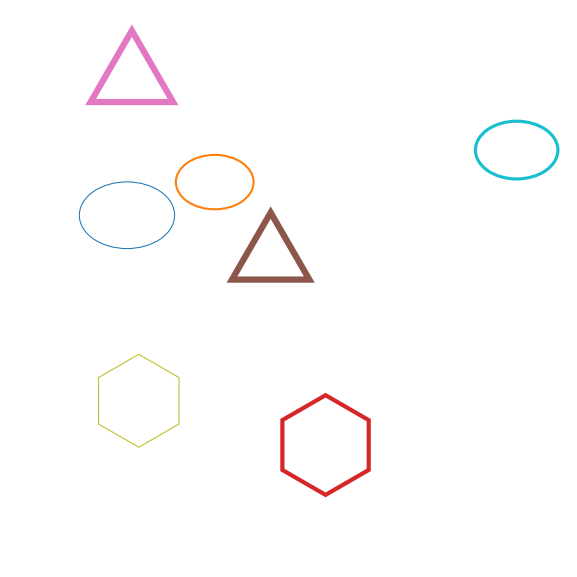[{"shape": "oval", "thickness": 0.5, "radius": 0.41, "center": [0.22, 0.626]}, {"shape": "oval", "thickness": 1, "radius": 0.34, "center": [0.372, 0.684]}, {"shape": "hexagon", "thickness": 2, "radius": 0.43, "center": [0.564, 0.229]}, {"shape": "triangle", "thickness": 3, "radius": 0.39, "center": [0.469, 0.554]}, {"shape": "triangle", "thickness": 3, "radius": 0.41, "center": [0.228, 0.864]}, {"shape": "hexagon", "thickness": 0.5, "radius": 0.4, "center": [0.24, 0.305]}, {"shape": "oval", "thickness": 1.5, "radius": 0.36, "center": [0.895, 0.739]}]